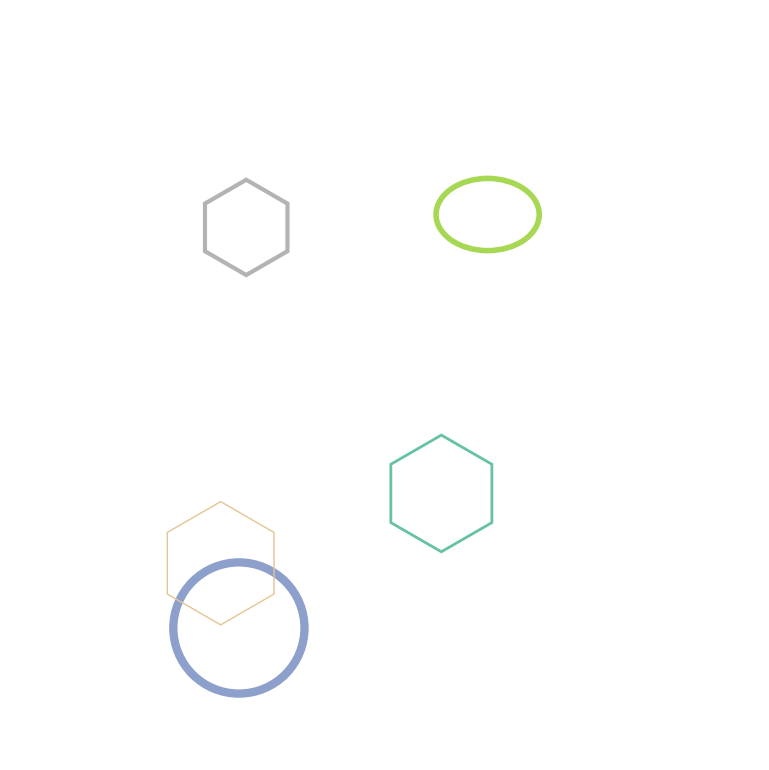[{"shape": "hexagon", "thickness": 1, "radius": 0.38, "center": [0.573, 0.359]}, {"shape": "circle", "thickness": 3, "radius": 0.43, "center": [0.31, 0.184]}, {"shape": "oval", "thickness": 2, "radius": 0.33, "center": [0.633, 0.721]}, {"shape": "hexagon", "thickness": 0.5, "radius": 0.4, "center": [0.287, 0.269]}, {"shape": "hexagon", "thickness": 1.5, "radius": 0.31, "center": [0.32, 0.705]}]